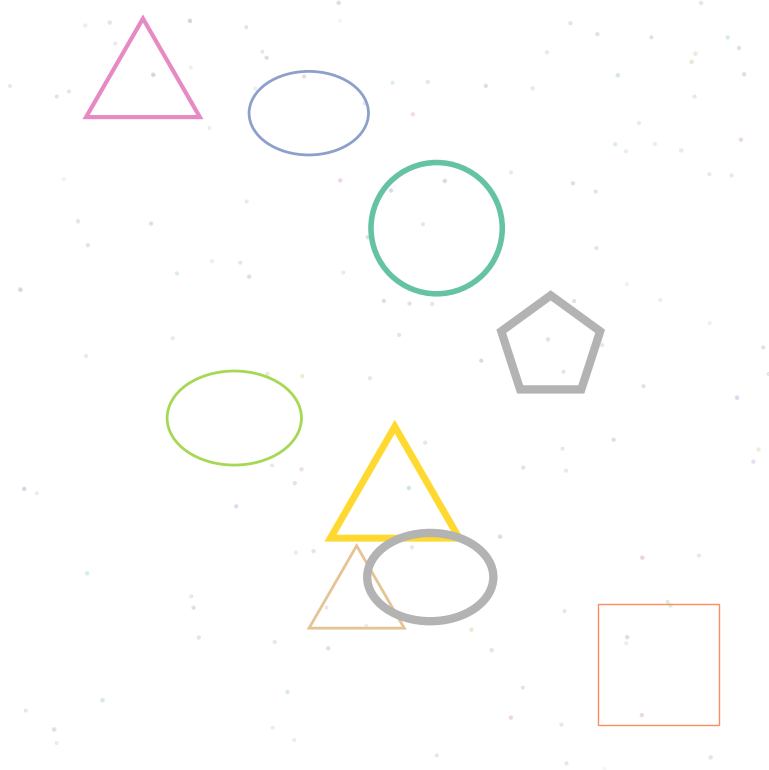[{"shape": "circle", "thickness": 2, "radius": 0.43, "center": [0.567, 0.704]}, {"shape": "square", "thickness": 0.5, "radius": 0.39, "center": [0.855, 0.137]}, {"shape": "oval", "thickness": 1, "radius": 0.39, "center": [0.401, 0.853]}, {"shape": "triangle", "thickness": 1.5, "radius": 0.43, "center": [0.186, 0.891]}, {"shape": "oval", "thickness": 1, "radius": 0.44, "center": [0.304, 0.457]}, {"shape": "triangle", "thickness": 2.5, "radius": 0.48, "center": [0.513, 0.349]}, {"shape": "triangle", "thickness": 1, "radius": 0.36, "center": [0.463, 0.22]}, {"shape": "oval", "thickness": 3, "radius": 0.41, "center": [0.559, 0.251]}, {"shape": "pentagon", "thickness": 3, "radius": 0.34, "center": [0.715, 0.549]}]